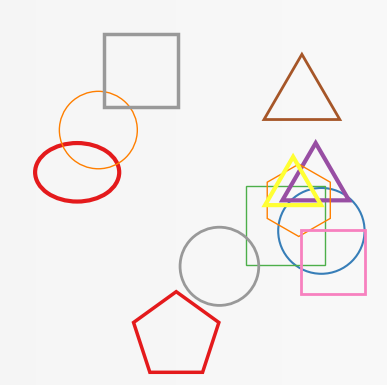[{"shape": "oval", "thickness": 3, "radius": 0.54, "center": [0.199, 0.552]}, {"shape": "pentagon", "thickness": 2.5, "radius": 0.58, "center": [0.455, 0.127]}, {"shape": "circle", "thickness": 1.5, "radius": 0.56, "center": [0.829, 0.4]}, {"shape": "square", "thickness": 1, "radius": 0.51, "center": [0.736, 0.415]}, {"shape": "triangle", "thickness": 3, "radius": 0.5, "center": [0.815, 0.529]}, {"shape": "circle", "thickness": 1, "radius": 0.5, "center": [0.254, 0.662]}, {"shape": "hexagon", "thickness": 1, "radius": 0.47, "center": [0.771, 0.48]}, {"shape": "triangle", "thickness": 3, "radius": 0.42, "center": [0.756, 0.509]}, {"shape": "triangle", "thickness": 2, "radius": 0.56, "center": [0.779, 0.746]}, {"shape": "square", "thickness": 2, "radius": 0.41, "center": [0.859, 0.319]}, {"shape": "square", "thickness": 2.5, "radius": 0.48, "center": [0.363, 0.817]}, {"shape": "circle", "thickness": 2, "radius": 0.51, "center": [0.566, 0.308]}]